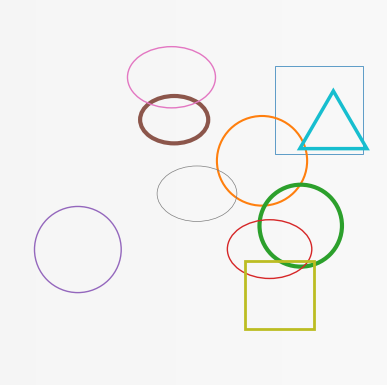[{"shape": "square", "thickness": 0.5, "radius": 0.57, "center": [0.823, 0.715]}, {"shape": "circle", "thickness": 1.5, "radius": 0.58, "center": [0.676, 0.582]}, {"shape": "circle", "thickness": 3, "radius": 0.53, "center": [0.776, 0.414]}, {"shape": "oval", "thickness": 1, "radius": 0.54, "center": [0.696, 0.353]}, {"shape": "circle", "thickness": 1, "radius": 0.56, "center": [0.201, 0.352]}, {"shape": "oval", "thickness": 3, "radius": 0.44, "center": [0.449, 0.689]}, {"shape": "oval", "thickness": 1, "radius": 0.57, "center": [0.443, 0.799]}, {"shape": "oval", "thickness": 0.5, "radius": 0.51, "center": [0.508, 0.497]}, {"shape": "square", "thickness": 2, "radius": 0.44, "center": [0.721, 0.233]}, {"shape": "triangle", "thickness": 2.5, "radius": 0.5, "center": [0.86, 0.664]}]